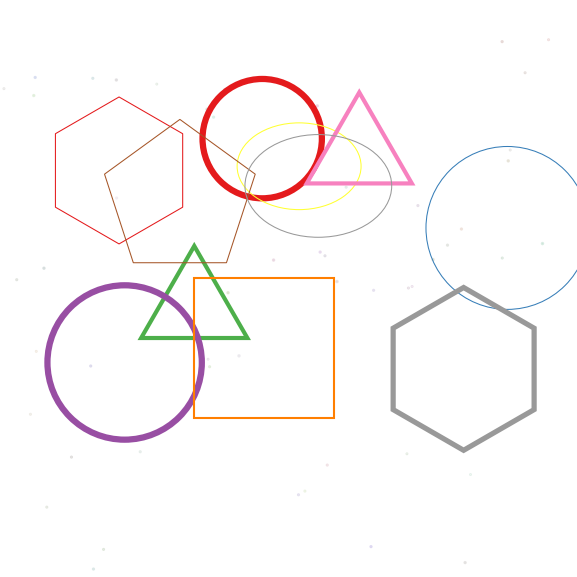[{"shape": "circle", "thickness": 3, "radius": 0.52, "center": [0.454, 0.759]}, {"shape": "hexagon", "thickness": 0.5, "radius": 0.64, "center": [0.206, 0.704]}, {"shape": "circle", "thickness": 0.5, "radius": 0.71, "center": [0.879, 0.604]}, {"shape": "triangle", "thickness": 2, "radius": 0.53, "center": [0.336, 0.467]}, {"shape": "circle", "thickness": 3, "radius": 0.67, "center": [0.216, 0.371]}, {"shape": "square", "thickness": 1, "radius": 0.61, "center": [0.457, 0.397]}, {"shape": "oval", "thickness": 0.5, "radius": 0.54, "center": [0.518, 0.711]}, {"shape": "pentagon", "thickness": 0.5, "radius": 0.69, "center": [0.311, 0.655]}, {"shape": "triangle", "thickness": 2, "radius": 0.53, "center": [0.622, 0.734]}, {"shape": "hexagon", "thickness": 2.5, "radius": 0.7, "center": [0.803, 0.36]}, {"shape": "oval", "thickness": 0.5, "radius": 0.64, "center": [0.551, 0.677]}]